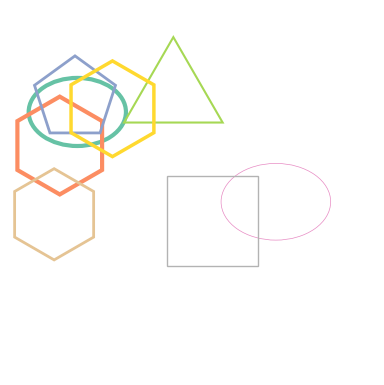[{"shape": "oval", "thickness": 3, "radius": 0.63, "center": [0.201, 0.709]}, {"shape": "hexagon", "thickness": 3, "radius": 0.64, "center": [0.155, 0.622]}, {"shape": "pentagon", "thickness": 2, "radius": 0.55, "center": [0.195, 0.744]}, {"shape": "oval", "thickness": 0.5, "radius": 0.71, "center": [0.717, 0.476]}, {"shape": "triangle", "thickness": 1.5, "radius": 0.74, "center": [0.45, 0.756]}, {"shape": "hexagon", "thickness": 2.5, "radius": 0.62, "center": [0.292, 0.717]}, {"shape": "hexagon", "thickness": 2, "radius": 0.59, "center": [0.141, 0.443]}, {"shape": "square", "thickness": 1, "radius": 0.59, "center": [0.552, 0.426]}]